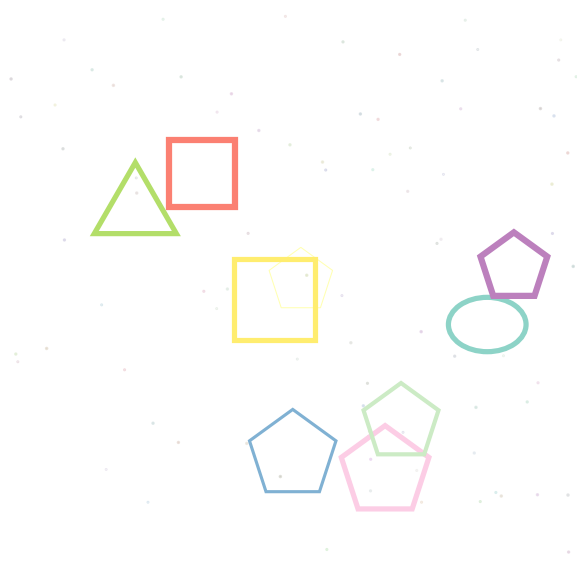[{"shape": "oval", "thickness": 2.5, "radius": 0.34, "center": [0.844, 0.437]}, {"shape": "pentagon", "thickness": 0.5, "radius": 0.29, "center": [0.521, 0.513]}, {"shape": "square", "thickness": 3, "radius": 0.29, "center": [0.35, 0.699]}, {"shape": "pentagon", "thickness": 1.5, "radius": 0.39, "center": [0.507, 0.211]}, {"shape": "triangle", "thickness": 2.5, "radius": 0.41, "center": [0.234, 0.636]}, {"shape": "pentagon", "thickness": 2.5, "radius": 0.4, "center": [0.667, 0.182]}, {"shape": "pentagon", "thickness": 3, "radius": 0.3, "center": [0.89, 0.536]}, {"shape": "pentagon", "thickness": 2, "radius": 0.34, "center": [0.694, 0.268]}, {"shape": "square", "thickness": 2.5, "radius": 0.35, "center": [0.476, 0.48]}]